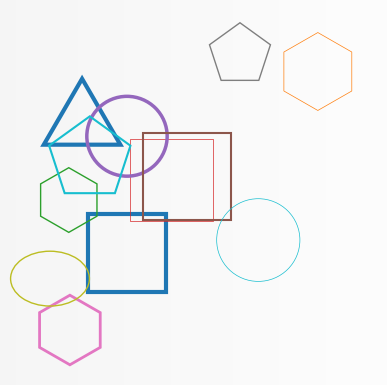[{"shape": "triangle", "thickness": 3, "radius": 0.57, "center": [0.212, 0.681]}, {"shape": "square", "thickness": 3, "radius": 0.51, "center": [0.328, 0.342]}, {"shape": "hexagon", "thickness": 0.5, "radius": 0.51, "center": [0.82, 0.814]}, {"shape": "hexagon", "thickness": 1, "radius": 0.42, "center": [0.178, 0.48]}, {"shape": "square", "thickness": 0.5, "radius": 0.53, "center": [0.443, 0.532]}, {"shape": "circle", "thickness": 2.5, "radius": 0.52, "center": [0.328, 0.646]}, {"shape": "square", "thickness": 1.5, "radius": 0.57, "center": [0.482, 0.542]}, {"shape": "hexagon", "thickness": 2, "radius": 0.45, "center": [0.18, 0.143]}, {"shape": "pentagon", "thickness": 1, "radius": 0.41, "center": [0.619, 0.858]}, {"shape": "oval", "thickness": 1, "radius": 0.51, "center": [0.129, 0.276]}, {"shape": "circle", "thickness": 0.5, "radius": 0.54, "center": [0.667, 0.376]}, {"shape": "pentagon", "thickness": 1.5, "radius": 0.55, "center": [0.232, 0.587]}]